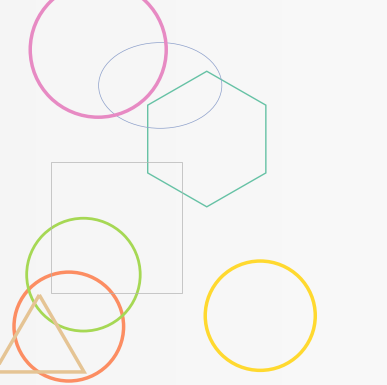[{"shape": "hexagon", "thickness": 1, "radius": 0.88, "center": [0.534, 0.639]}, {"shape": "circle", "thickness": 2.5, "radius": 0.71, "center": [0.178, 0.152]}, {"shape": "oval", "thickness": 0.5, "radius": 0.79, "center": [0.413, 0.778]}, {"shape": "circle", "thickness": 2.5, "radius": 0.88, "center": [0.253, 0.871]}, {"shape": "circle", "thickness": 2, "radius": 0.73, "center": [0.215, 0.287]}, {"shape": "circle", "thickness": 2.5, "radius": 0.71, "center": [0.672, 0.18]}, {"shape": "triangle", "thickness": 2.5, "radius": 0.67, "center": [0.101, 0.101]}, {"shape": "square", "thickness": 0.5, "radius": 0.85, "center": [0.301, 0.409]}]